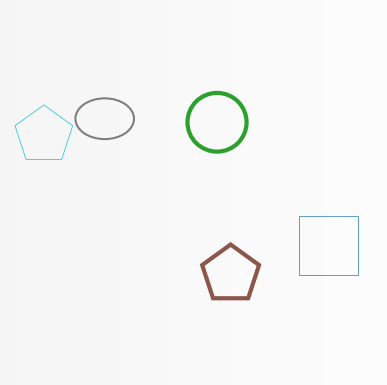[{"shape": "square", "thickness": 0.5, "radius": 0.38, "center": [0.849, 0.362]}, {"shape": "circle", "thickness": 3, "radius": 0.38, "center": [0.56, 0.682]}, {"shape": "pentagon", "thickness": 3, "radius": 0.39, "center": [0.595, 0.288]}, {"shape": "oval", "thickness": 1.5, "radius": 0.38, "center": [0.27, 0.692]}, {"shape": "pentagon", "thickness": 0.5, "radius": 0.39, "center": [0.113, 0.649]}]